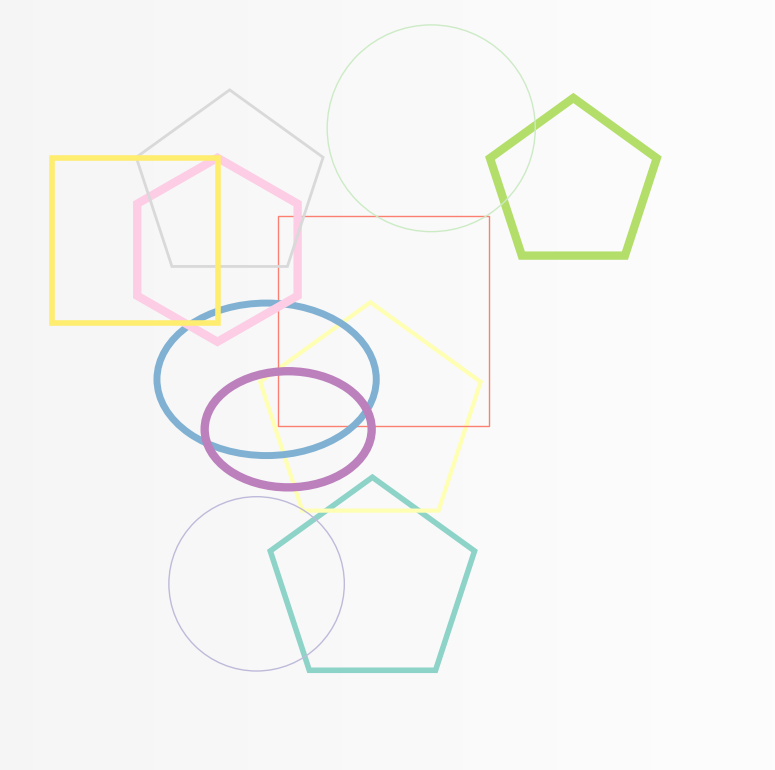[{"shape": "pentagon", "thickness": 2, "radius": 0.69, "center": [0.481, 0.242]}, {"shape": "pentagon", "thickness": 1.5, "radius": 0.75, "center": [0.478, 0.458]}, {"shape": "circle", "thickness": 0.5, "radius": 0.57, "center": [0.331, 0.242]}, {"shape": "square", "thickness": 0.5, "radius": 0.68, "center": [0.495, 0.584]}, {"shape": "oval", "thickness": 2.5, "radius": 0.71, "center": [0.344, 0.507]}, {"shape": "pentagon", "thickness": 3, "radius": 0.57, "center": [0.74, 0.76]}, {"shape": "hexagon", "thickness": 3, "radius": 0.6, "center": [0.281, 0.676]}, {"shape": "pentagon", "thickness": 1, "radius": 0.63, "center": [0.296, 0.756]}, {"shape": "oval", "thickness": 3, "radius": 0.54, "center": [0.372, 0.442]}, {"shape": "circle", "thickness": 0.5, "radius": 0.67, "center": [0.556, 0.833]}, {"shape": "square", "thickness": 2, "radius": 0.54, "center": [0.174, 0.687]}]